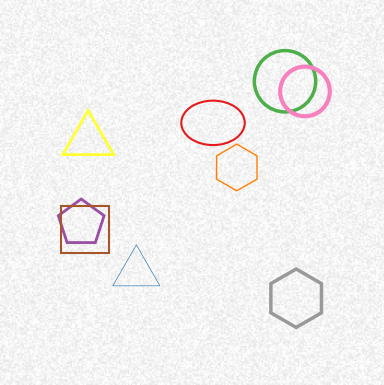[{"shape": "oval", "thickness": 1.5, "radius": 0.41, "center": [0.553, 0.681]}, {"shape": "triangle", "thickness": 0.5, "radius": 0.35, "center": [0.354, 0.293]}, {"shape": "circle", "thickness": 2.5, "radius": 0.4, "center": [0.74, 0.789]}, {"shape": "pentagon", "thickness": 2, "radius": 0.31, "center": [0.211, 0.421]}, {"shape": "hexagon", "thickness": 1, "radius": 0.3, "center": [0.615, 0.565]}, {"shape": "triangle", "thickness": 2, "radius": 0.38, "center": [0.229, 0.637]}, {"shape": "square", "thickness": 1.5, "radius": 0.31, "center": [0.221, 0.404]}, {"shape": "circle", "thickness": 3, "radius": 0.32, "center": [0.792, 0.762]}, {"shape": "hexagon", "thickness": 2.5, "radius": 0.38, "center": [0.769, 0.225]}]